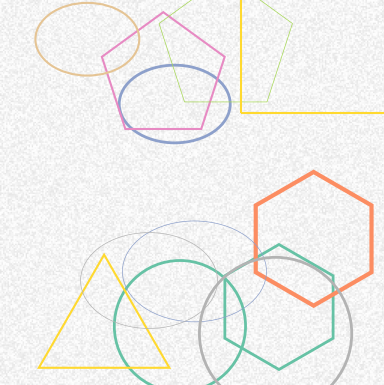[{"shape": "hexagon", "thickness": 2, "radius": 0.81, "center": [0.725, 0.203]}, {"shape": "circle", "thickness": 2, "radius": 0.85, "center": [0.467, 0.153]}, {"shape": "hexagon", "thickness": 3, "radius": 0.87, "center": [0.815, 0.38]}, {"shape": "oval", "thickness": 2, "radius": 0.72, "center": [0.454, 0.73]}, {"shape": "oval", "thickness": 0.5, "radius": 0.94, "center": [0.505, 0.295]}, {"shape": "pentagon", "thickness": 1.5, "radius": 0.84, "center": [0.424, 0.801]}, {"shape": "pentagon", "thickness": 0.5, "radius": 0.91, "center": [0.586, 0.883]}, {"shape": "triangle", "thickness": 1.5, "radius": 0.98, "center": [0.27, 0.143]}, {"shape": "square", "thickness": 1.5, "radius": 0.96, "center": [0.817, 0.899]}, {"shape": "oval", "thickness": 1.5, "radius": 0.67, "center": [0.227, 0.898]}, {"shape": "oval", "thickness": 0.5, "radius": 0.89, "center": [0.387, 0.271]}, {"shape": "circle", "thickness": 2, "radius": 0.99, "center": [0.716, 0.134]}]